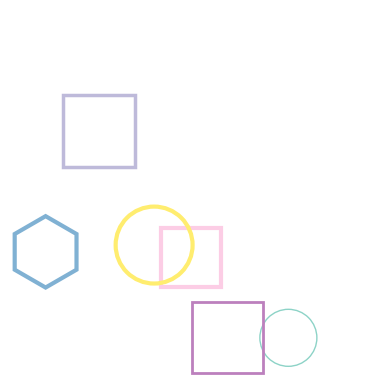[{"shape": "circle", "thickness": 1, "radius": 0.37, "center": [0.749, 0.123]}, {"shape": "square", "thickness": 2.5, "radius": 0.47, "center": [0.257, 0.661]}, {"shape": "hexagon", "thickness": 3, "radius": 0.46, "center": [0.118, 0.346]}, {"shape": "square", "thickness": 3, "radius": 0.39, "center": [0.496, 0.331]}, {"shape": "square", "thickness": 2, "radius": 0.46, "center": [0.591, 0.122]}, {"shape": "circle", "thickness": 3, "radius": 0.5, "center": [0.4, 0.363]}]